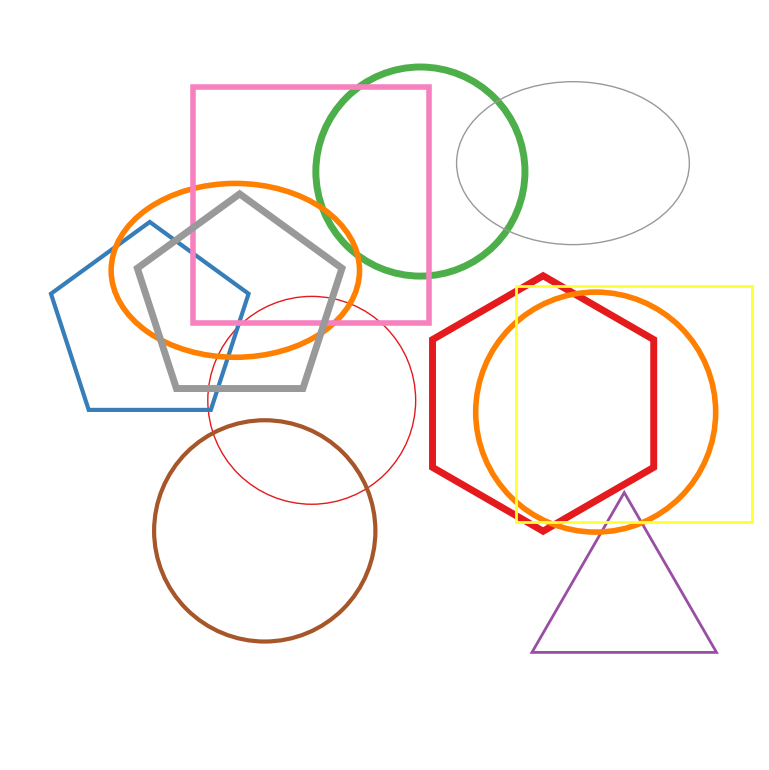[{"shape": "circle", "thickness": 0.5, "radius": 0.67, "center": [0.405, 0.48]}, {"shape": "hexagon", "thickness": 2.5, "radius": 0.83, "center": [0.705, 0.476]}, {"shape": "pentagon", "thickness": 1.5, "radius": 0.67, "center": [0.194, 0.577]}, {"shape": "circle", "thickness": 2.5, "radius": 0.68, "center": [0.546, 0.777]}, {"shape": "triangle", "thickness": 1, "radius": 0.69, "center": [0.811, 0.222]}, {"shape": "circle", "thickness": 2, "radius": 0.78, "center": [0.774, 0.465]}, {"shape": "oval", "thickness": 2, "radius": 0.81, "center": [0.306, 0.649]}, {"shape": "square", "thickness": 1, "radius": 0.77, "center": [0.824, 0.476]}, {"shape": "circle", "thickness": 1.5, "radius": 0.72, "center": [0.344, 0.311]}, {"shape": "square", "thickness": 2, "radius": 0.77, "center": [0.403, 0.733]}, {"shape": "pentagon", "thickness": 2.5, "radius": 0.7, "center": [0.311, 0.608]}, {"shape": "oval", "thickness": 0.5, "radius": 0.76, "center": [0.744, 0.788]}]